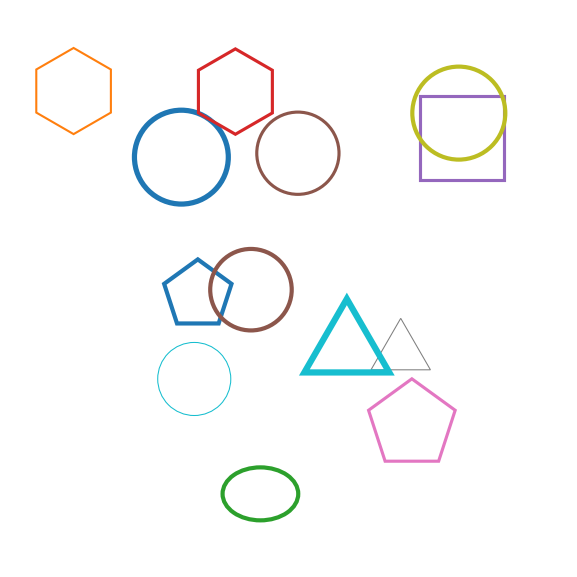[{"shape": "circle", "thickness": 2.5, "radius": 0.41, "center": [0.314, 0.727]}, {"shape": "pentagon", "thickness": 2, "radius": 0.31, "center": [0.343, 0.489]}, {"shape": "hexagon", "thickness": 1, "radius": 0.37, "center": [0.127, 0.841]}, {"shape": "oval", "thickness": 2, "radius": 0.33, "center": [0.451, 0.144]}, {"shape": "hexagon", "thickness": 1.5, "radius": 0.37, "center": [0.408, 0.841]}, {"shape": "square", "thickness": 1.5, "radius": 0.36, "center": [0.8, 0.761]}, {"shape": "circle", "thickness": 2, "radius": 0.35, "center": [0.435, 0.498]}, {"shape": "circle", "thickness": 1.5, "radius": 0.36, "center": [0.516, 0.734]}, {"shape": "pentagon", "thickness": 1.5, "radius": 0.39, "center": [0.713, 0.264]}, {"shape": "triangle", "thickness": 0.5, "radius": 0.3, "center": [0.694, 0.388]}, {"shape": "circle", "thickness": 2, "radius": 0.4, "center": [0.794, 0.803]}, {"shape": "triangle", "thickness": 3, "radius": 0.42, "center": [0.601, 0.397]}, {"shape": "circle", "thickness": 0.5, "radius": 0.32, "center": [0.336, 0.343]}]